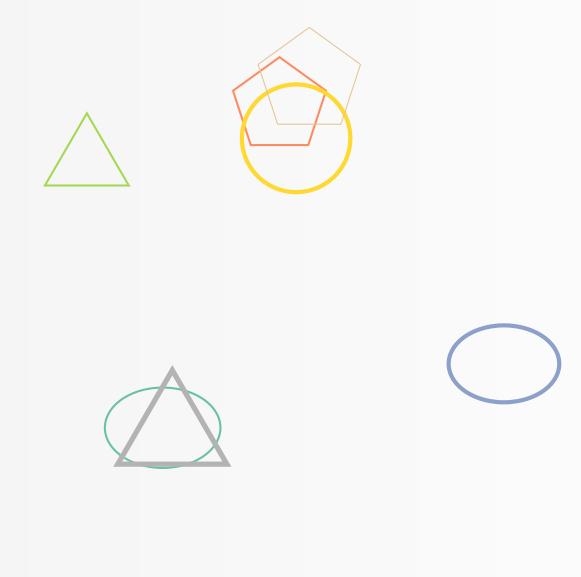[{"shape": "oval", "thickness": 1, "radius": 0.5, "center": [0.28, 0.258]}, {"shape": "pentagon", "thickness": 1, "radius": 0.42, "center": [0.481, 0.816]}, {"shape": "oval", "thickness": 2, "radius": 0.48, "center": [0.867, 0.369]}, {"shape": "triangle", "thickness": 1, "radius": 0.42, "center": [0.149, 0.72]}, {"shape": "circle", "thickness": 2, "radius": 0.47, "center": [0.509, 0.76]}, {"shape": "pentagon", "thickness": 0.5, "radius": 0.46, "center": [0.532, 0.859]}, {"shape": "triangle", "thickness": 2.5, "radius": 0.54, "center": [0.296, 0.25]}]